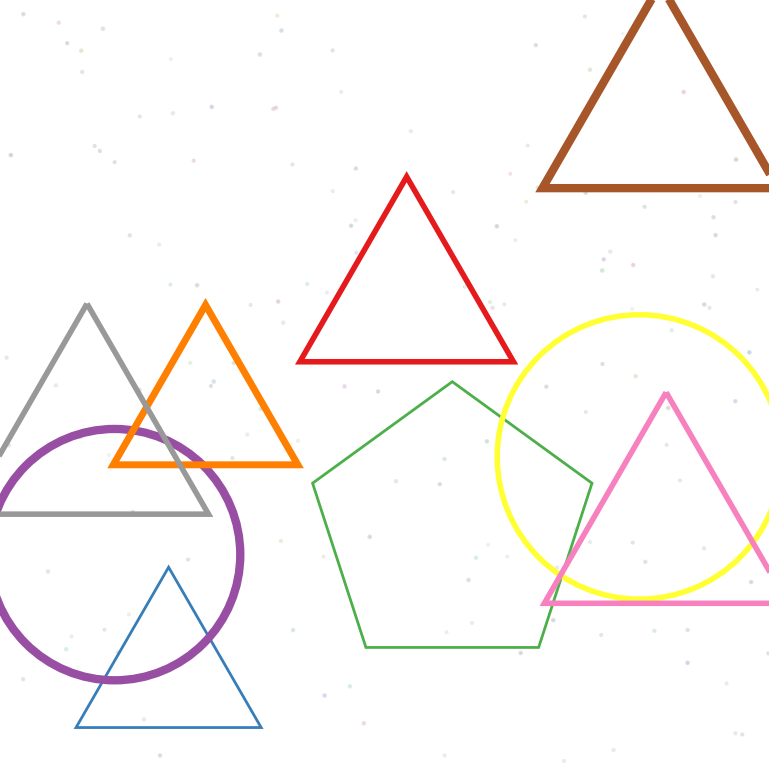[{"shape": "triangle", "thickness": 2, "radius": 0.8, "center": [0.528, 0.61]}, {"shape": "triangle", "thickness": 1, "radius": 0.69, "center": [0.219, 0.125]}, {"shape": "pentagon", "thickness": 1, "radius": 0.95, "center": [0.587, 0.314]}, {"shape": "circle", "thickness": 3, "radius": 0.82, "center": [0.149, 0.28]}, {"shape": "triangle", "thickness": 2.5, "radius": 0.69, "center": [0.267, 0.466]}, {"shape": "circle", "thickness": 2, "radius": 0.92, "center": [0.83, 0.407]}, {"shape": "triangle", "thickness": 3, "radius": 0.88, "center": [0.857, 0.844]}, {"shape": "triangle", "thickness": 2, "radius": 0.91, "center": [0.865, 0.308]}, {"shape": "triangle", "thickness": 2, "radius": 0.91, "center": [0.113, 0.423]}]